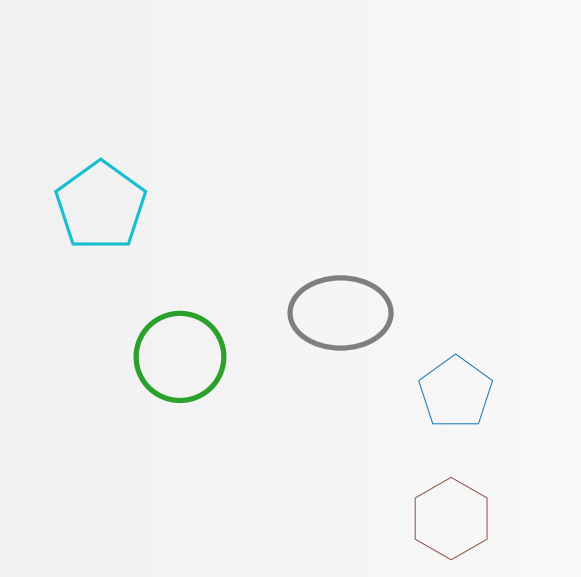[{"shape": "pentagon", "thickness": 0.5, "radius": 0.33, "center": [0.784, 0.319]}, {"shape": "circle", "thickness": 2.5, "radius": 0.38, "center": [0.31, 0.381]}, {"shape": "hexagon", "thickness": 0.5, "radius": 0.36, "center": [0.776, 0.101]}, {"shape": "oval", "thickness": 2.5, "radius": 0.43, "center": [0.586, 0.457]}, {"shape": "pentagon", "thickness": 1.5, "radius": 0.41, "center": [0.173, 0.642]}]